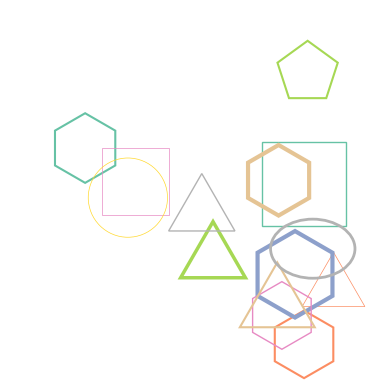[{"shape": "hexagon", "thickness": 1.5, "radius": 0.45, "center": [0.221, 0.615]}, {"shape": "square", "thickness": 1, "radius": 0.54, "center": [0.789, 0.523]}, {"shape": "triangle", "thickness": 0.5, "radius": 0.47, "center": [0.866, 0.251]}, {"shape": "hexagon", "thickness": 1.5, "radius": 0.44, "center": [0.79, 0.106]}, {"shape": "hexagon", "thickness": 3, "radius": 0.56, "center": [0.766, 0.288]}, {"shape": "square", "thickness": 0.5, "radius": 0.44, "center": [0.352, 0.528]}, {"shape": "hexagon", "thickness": 1, "radius": 0.44, "center": [0.732, 0.181]}, {"shape": "triangle", "thickness": 2.5, "radius": 0.49, "center": [0.553, 0.327]}, {"shape": "pentagon", "thickness": 1.5, "radius": 0.41, "center": [0.799, 0.812]}, {"shape": "circle", "thickness": 0.5, "radius": 0.51, "center": [0.332, 0.487]}, {"shape": "triangle", "thickness": 1.5, "radius": 0.56, "center": [0.72, 0.206]}, {"shape": "hexagon", "thickness": 3, "radius": 0.46, "center": [0.724, 0.532]}, {"shape": "oval", "thickness": 2, "radius": 0.55, "center": [0.812, 0.354]}, {"shape": "triangle", "thickness": 1, "radius": 0.5, "center": [0.524, 0.45]}]